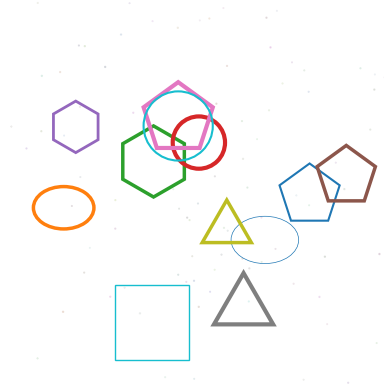[{"shape": "pentagon", "thickness": 1.5, "radius": 0.41, "center": [0.804, 0.493]}, {"shape": "oval", "thickness": 0.5, "radius": 0.44, "center": [0.688, 0.377]}, {"shape": "oval", "thickness": 2.5, "radius": 0.39, "center": [0.165, 0.46]}, {"shape": "hexagon", "thickness": 2.5, "radius": 0.46, "center": [0.399, 0.581]}, {"shape": "circle", "thickness": 3, "radius": 0.34, "center": [0.517, 0.63]}, {"shape": "hexagon", "thickness": 2, "radius": 0.33, "center": [0.197, 0.671]}, {"shape": "pentagon", "thickness": 2.5, "radius": 0.4, "center": [0.899, 0.543]}, {"shape": "pentagon", "thickness": 3, "radius": 0.47, "center": [0.463, 0.692]}, {"shape": "triangle", "thickness": 3, "radius": 0.44, "center": [0.633, 0.202]}, {"shape": "triangle", "thickness": 2.5, "radius": 0.37, "center": [0.589, 0.407]}, {"shape": "circle", "thickness": 1.5, "radius": 0.45, "center": [0.463, 0.673]}, {"shape": "square", "thickness": 1, "radius": 0.49, "center": [0.395, 0.162]}]